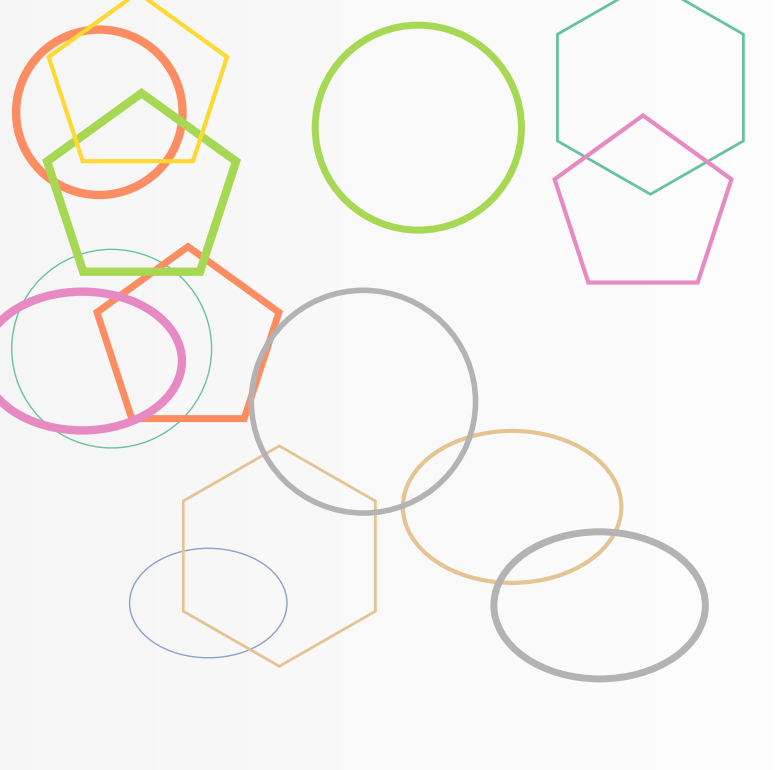[{"shape": "hexagon", "thickness": 1, "radius": 0.69, "center": [0.839, 0.886]}, {"shape": "circle", "thickness": 0.5, "radius": 0.64, "center": [0.144, 0.547]}, {"shape": "circle", "thickness": 3, "radius": 0.54, "center": [0.128, 0.854]}, {"shape": "pentagon", "thickness": 2.5, "radius": 0.62, "center": [0.243, 0.556]}, {"shape": "oval", "thickness": 0.5, "radius": 0.51, "center": [0.269, 0.217]}, {"shape": "oval", "thickness": 3, "radius": 0.64, "center": [0.106, 0.531]}, {"shape": "pentagon", "thickness": 1.5, "radius": 0.6, "center": [0.83, 0.73]}, {"shape": "pentagon", "thickness": 3, "radius": 0.64, "center": [0.183, 0.751]}, {"shape": "circle", "thickness": 2.5, "radius": 0.67, "center": [0.54, 0.834]}, {"shape": "pentagon", "thickness": 1.5, "radius": 0.61, "center": [0.178, 0.889]}, {"shape": "hexagon", "thickness": 1, "radius": 0.72, "center": [0.36, 0.278]}, {"shape": "oval", "thickness": 1.5, "radius": 0.7, "center": [0.661, 0.342]}, {"shape": "oval", "thickness": 2.5, "radius": 0.68, "center": [0.774, 0.214]}, {"shape": "circle", "thickness": 2, "radius": 0.72, "center": [0.469, 0.478]}]